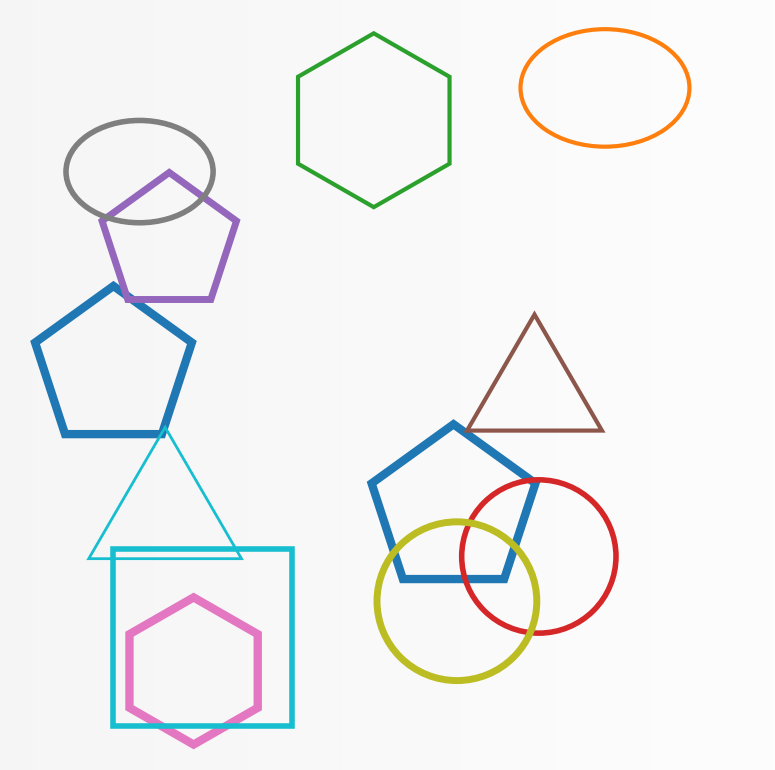[{"shape": "pentagon", "thickness": 3, "radius": 0.53, "center": [0.146, 0.522]}, {"shape": "pentagon", "thickness": 3, "radius": 0.56, "center": [0.585, 0.338]}, {"shape": "oval", "thickness": 1.5, "radius": 0.54, "center": [0.781, 0.886]}, {"shape": "hexagon", "thickness": 1.5, "radius": 0.56, "center": [0.482, 0.844]}, {"shape": "circle", "thickness": 2, "radius": 0.5, "center": [0.695, 0.277]}, {"shape": "pentagon", "thickness": 2.5, "radius": 0.46, "center": [0.218, 0.685]}, {"shape": "triangle", "thickness": 1.5, "radius": 0.5, "center": [0.69, 0.491]}, {"shape": "hexagon", "thickness": 3, "radius": 0.48, "center": [0.25, 0.129]}, {"shape": "oval", "thickness": 2, "radius": 0.47, "center": [0.18, 0.777]}, {"shape": "circle", "thickness": 2.5, "radius": 0.52, "center": [0.59, 0.219]}, {"shape": "triangle", "thickness": 1, "radius": 0.57, "center": [0.213, 0.331]}, {"shape": "square", "thickness": 2, "radius": 0.58, "center": [0.261, 0.172]}]